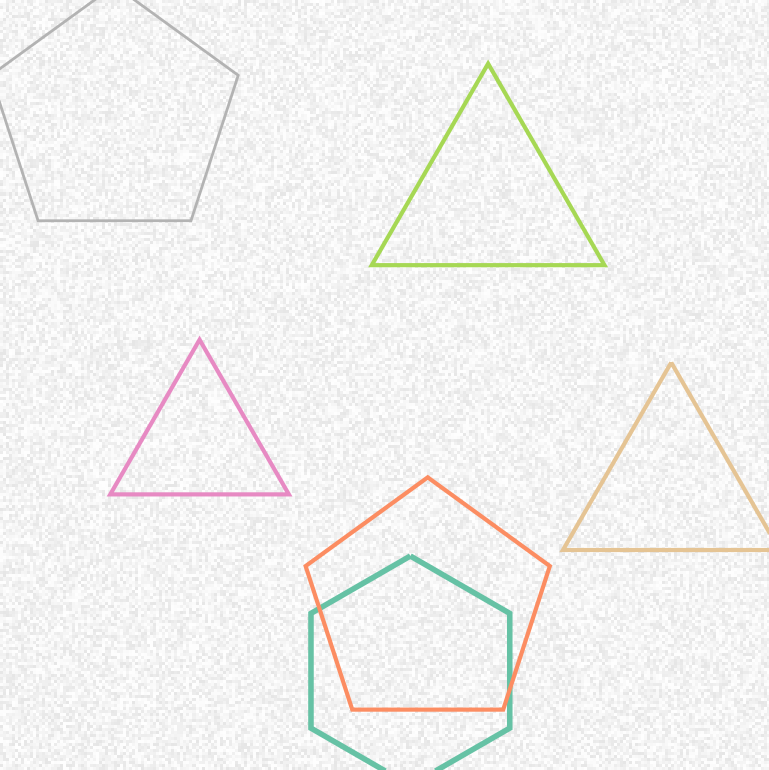[{"shape": "hexagon", "thickness": 2, "radius": 0.75, "center": [0.533, 0.129]}, {"shape": "pentagon", "thickness": 1.5, "radius": 0.83, "center": [0.555, 0.213]}, {"shape": "triangle", "thickness": 1.5, "radius": 0.67, "center": [0.259, 0.425]}, {"shape": "triangle", "thickness": 1.5, "radius": 0.87, "center": [0.634, 0.743]}, {"shape": "triangle", "thickness": 1.5, "radius": 0.81, "center": [0.872, 0.367]}, {"shape": "pentagon", "thickness": 1, "radius": 0.84, "center": [0.149, 0.85]}]